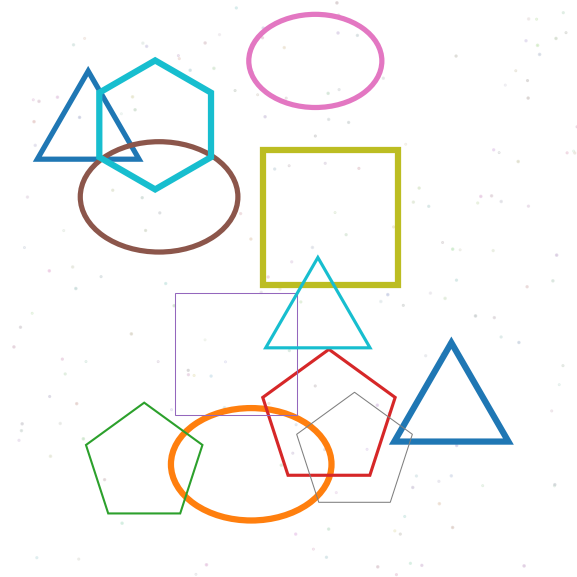[{"shape": "triangle", "thickness": 3, "radius": 0.57, "center": [0.782, 0.292]}, {"shape": "triangle", "thickness": 2.5, "radius": 0.51, "center": [0.153, 0.774]}, {"shape": "oval", "thickness": 3, "radius": 0.7, "center": [0.435, 0.195]}, {"shape": "pentagon", "thickness": 1, "radius": 0.53, "center": [0.25, 0.196]}, {"shape": "pentagon", "thickness": 1.5, "radius": 0.6, "center": [0.57, 0.274]}, {"shape": "square", "thickness": 0.5, "radius": 0.53, "center": [0.408, 0.386]}, {"shape": "oval", "thickness": 2.5, "radius": 0.68, "center": [0.275, 0.658]}, {"shape": "oval", "thickness": 2.5, "radius": 0.58, "center": [0.546, 0.894]}, {"shape": "pentagon", "thickness": 0.5, "radius": 0.53, "center": [0.614, 0.215]}, {"shape": "square", "thickness": 3, "radius": 0.59, "center": [0.572, 0.622]}, {"shape": "hexagon", "thickness": 3, "radius": 0.56, "center": [0.269, 0.783]}, {"shape": "triangle", "thickness": 1.5, "radius": 0.52, "center": [0.55, 0.449]}]